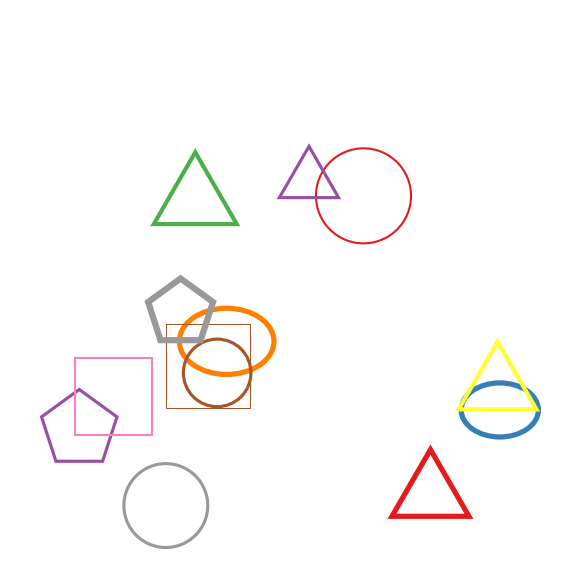[{"shape": "triangle", "thickness": 2.5, "radius": 0.38, "center": [0.745, 0.144]}, {"shape": "circle", "thickness": 1, "radius": 0.41, "center": [0.629, 0.66]}, {"shape": "oval", "thickness": 2.5, "radius": 0.33, "center": [0.865, 0.289]}, {"shape": "triangle", "thickness": 2, "radius": 0.41, "center": [0.338, 0.653]}, {"shape": "triangle", "thickness": 1.5, "radius": 0.3, "center": [0.535, 0.687]}, {"shape": "pentagon", "thickness": 1.5, "radius": 0.34, "center": [0.137, 0.256]}, {"shape": "oval", "thickness": 2.5, "radius": 0.41, "center": [0.393, 0.408]}, {"shape": "triangle", "thickness": 2, "radius": 0.39, "center": [0.862, 0.329]}, {"shape": "circle", "thickness": 1.5, "radius": 0.29, "center": [0.376, 0.353]}, {"shape": "square", "thickness": 0.5, "radius": 0.36, "center": [0.36, 0.365]}, {"shape": "square", "thickness": 1, "radius": 0.33, "center": [0.196, 0.313]}, {"shape": "circle", "thickness": 1.5, "radius": 0.36, "center": [0.287, 0.124]}, {"shape": "pentagon", "thickness": 3, "radius": 0.3, "center": [0.313, 0.458]}]